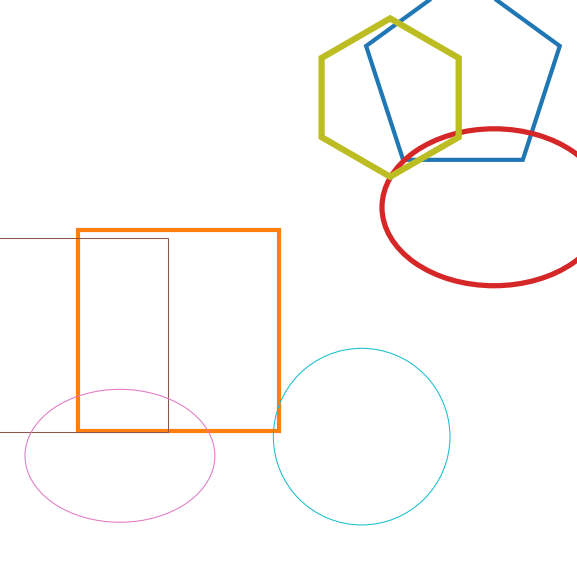[{"shape": "pentagon", "thickness": 2, "radius": 0.88, "center": [0.802, 0.865]}, {"shape": "square", "thickness": 2, "radius": 0.87, "center": [0.31, 0.427]}, {"shape": "oval", "thickness": 2.5, "radius": 0.97, "center": [0.856, 0.64]}, {"shape": "square", "thickness": 0.5, "radius": 0.84, "center": [0.122, 0.419]}, {"shape": "oval", "thickness": 0.5, "radius": 0.82, "center": [0.208, 0.21]}, {"shape": "hexagon", "thickness": 3, "radius": 0.69, "center": [0.676, 0.83]}, {"shape": "circle", "thickness": 0.5, "radius": 0.76, "center": [0.626, 0.243]}]